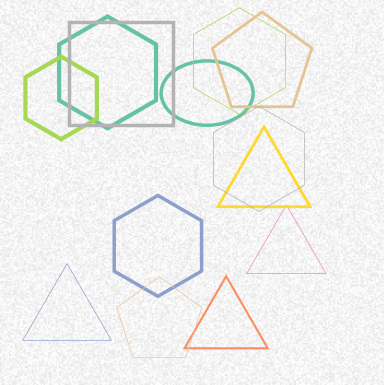[{"shape": "hexagon", "thickness": 3, "radius": 0.73, "center": [0.279, 0.812]}, {"shape": "oval", "thickness": 2.5, "radius": 0.6, "center": [0.538, 0.758]}, {"shape": "triangle", "thickness": 1.5, "radius": 0.62, "center": [0.587, 0.158]}, {"shape": "triangle", "thickness": 0.5, "radius": 0.66, "center": [0.174, 0.182]}, {"shape": "hexagon", "thickness": 2.5, "radius": 0.66, "center": [0.41, 0.361]}, {"shape": "triangle", "thickness": 0.5, "radius": 0.6, "center": [0.744, 0.349]}, {"shape": "hexagon", "thickness": 3, "radius": 0.54, "center": [0.159, 0.746]}, {"shape": "hexagon", "thickness": 0.5, "radius": 0.69, "center": [0.622, 0.841]}, {"shape": "triangle", "thickness": 2, "radius": 0.69, "center": [0.686, 0.532]}, {"shape": "pentagon", "thickness": 0.5, "radius": 0.58, "center": [0.414, 0.165]}, {"shape": "pentagon", "thickness": 2, "radius": 0.68, "center": [0.681, 0.833]}, {"shape": "hexagon", "thickness": 0.5, "radius": 0.68, "center": [0.673, 0.588]}, {"shape": "square", "thickness": 2.5, "radius": 0.67, "center": [0.314, 0.808]}]